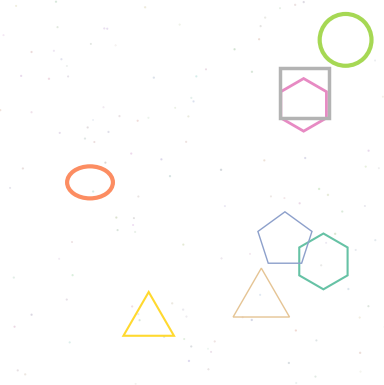[{"shape": "hexagon", "thickness": 1.5, "radius": 0.36, "center": [0.84, 0.321]}, {"shape": "oval", "thickness": 3, "radius": 0.3, "center": [0.234, 0.526]}, {"shape": "pentagon", "thickness": 1, "radius": 0.37, "center": [0.74, 0.376]}, {"shape": "hexagon", "thickness": 2, "radius": 0.34, "center": [0.789, 0.728]}, {"shape": "circle", "thickness": 3, "radius": 0.34, "center": [0.898, 0.896]}, {"shape": "triangle", "thickness": 1.5, "radius": 0.38, "center": [0.386, 0.166]}, {"shape": "triangle", "thickness": 1, "radius": 0.42, "center": [0.679, 0.219]}, {"shape": "square", "thickness": 2.5, "radius": 0.32, "center": [0.791, 0.759]}]